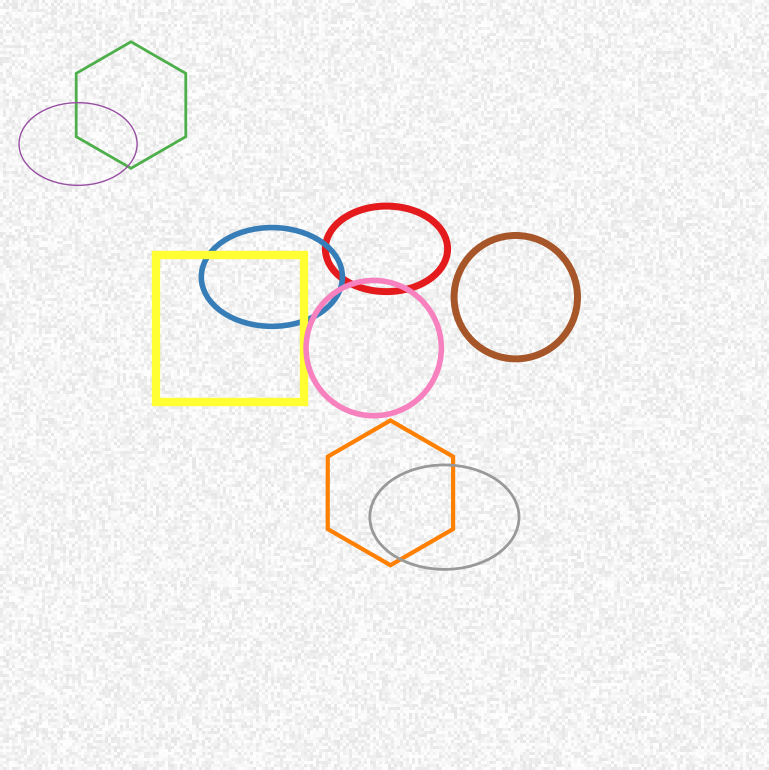[{"shape": "oval", "thickness": 2.5, "radius": 0.4, "center": [0.502, 0.677]}, {"shape": "oval", "thickness": 2, "radius": 0.46, "center": [0.353, 0.64]}, {"shape": "hexagon", "thickness": 1, "radius": 0.41, "center": [0.17, 0.864]}, {"shape": "oval", "thickness": 0.5, "radius": 0.38, "center": [0.101, 0.813]}, {"shape": "hexagon", "thickness": 1.5, "radius": 0.47, "center": [0.507, 0.36]}, {"shape": "square", "thickness": 3, "radius": 0.48, "center": [0.299, 0.573]}, {"shape": "circle", "thickness": 2.5, "radius": 0.4, "center": [0.67, 0.614]}, {"shape": "circle", "thickness": 2, "radius": 0.44, "center": [0.485, 0.548]}, {"shape": "oval", "thickness": 1, "radius": 0.48, "center": [0.577, 0.328]}]